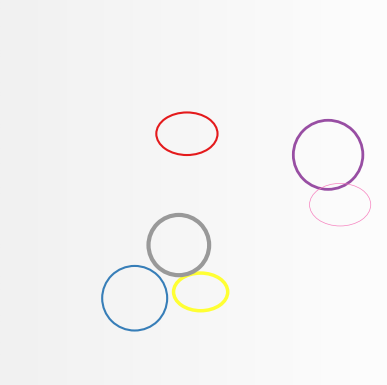[{"shape": "oval", "thickness": 1.5, "radius": 0.4, "center": [0.482, 0.653]}, {"shape": "circle", "thickness": 1.5, "radius": 0.42, "center": [0.348, 0.225]}, {"shape": "circle", "thickness": 2, "radius": 0.45, "center": [0.847, 0.598]}, {"shape": "oval", "thickness": 2.5, "radius": 0.35, "center": [0.518, 0.242]}, {"shape": "oval", "thickness": 0.5, "radius": 0.39, "center": [0.878, 0.468]}, {"shape": "circle", "thickness": 3, "radius": 0.39, "center": [0.461, 0.363]}]